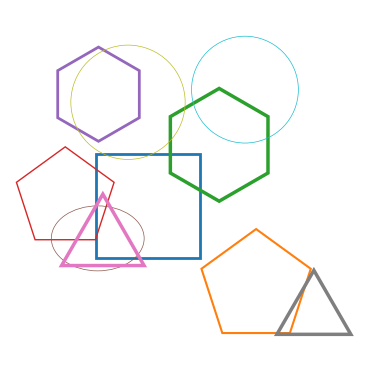[{"shape": "square", "thickness": 2, "radius": 0.68, "center": [0.384, 0.465]}, {"shape": "pentagon", "thickness": 1.5, "radius": 0.75, "center": [0.665, 0.256]}, {"shape": "hexagon", "thickness": 2.5, "radius": 0.73, "center": [0.569, 0.624]}, {"shape": "pentagon", "thickness": 1, "radius": 0.67, "center": [0.17, 0.485]}, {"shape": "hexagon", "thickness": 2, "radius": 0.61, "center": [0.256, 0.755]}, {"shape": "oval", "thickness": 0.5, "radius": 0.6, "center": [0.254, 0.381]}, {"shape": "triangle", "thickness": 2.5, "radius": 0.62, "center": [0.267, 0.372]}, {"shape": "triangle", "thickness": 2.5, "radius": 0.55, "center": [0.815, 0.187]}, {"shape": "circle", "thickness": 0.5, "radius": 0.74, "center": [0.332, 0.734]}, {"shape": "circle", "thickness": 0.5, "radius": 0.69, "center": [0.636, 0.767]}]